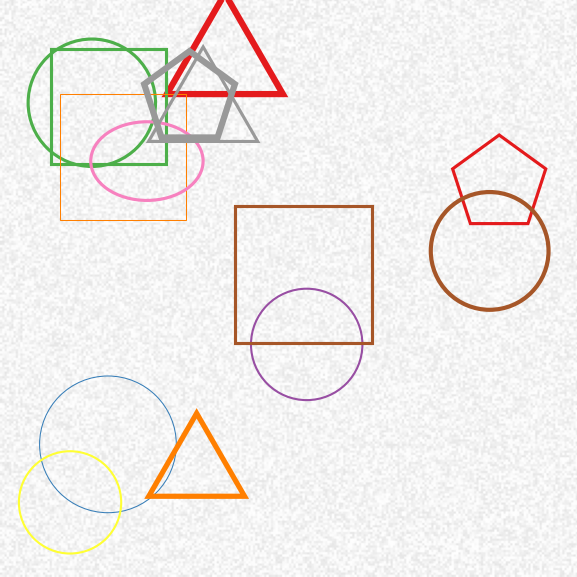[{"shape": "triangle", "thickness": 3, "radius": 0.58, "center": [0.389, 0.894]}, {"shape": "pentagon", "thickness": 1.5, "radius": 0.42, "center": [0.864, 0.681]}, {"shape": "circle", "thickness": 0.5, "radius": 0.59, "center": [0.187, 0.23]}, {"shape": "circle", "thickness": 1.5, "radius": 0.55, "center": [0.159, 0.821]}, {"shape": "square", "thickness": 1.5, "radius": 0.5, "center": [0.188, 0.814]}, {"shape": "circle", "thickness": 1, "radius": 0.48, "center": [0.531, 0.403]}, {"shape": "square", "thickness": 0.5, "radius": 0.54, "center": [0.213, 0.727]}, {"shape": "triangle", "thickness": 2.5, "radius": 0.48, "center": [0.341, 0.188]}, {"shape": "circle", "thickness": 1, "radius": 0.44, "center": [0.121, 0.129]}, {"shape": "circle", "thickness": 2, "radius": 0.51, "center": [0.848, 0.565]}, {"shape": "square", "thickness": 1.5, "radius": 0.59, "center": [0.525, 0.524]}, {"shape": "oval", "thickness": 1.5, "radius": 0.49, "center": [0.254, 0.72]}, {"shape": "triangle", "thickness": 1.5, "radius": 0.55, "center": [0.352, 0.809]}, {"shape": "pentagon", "thickness": 3, "radius": 0.41, "center": [0.328, 0.828]}]